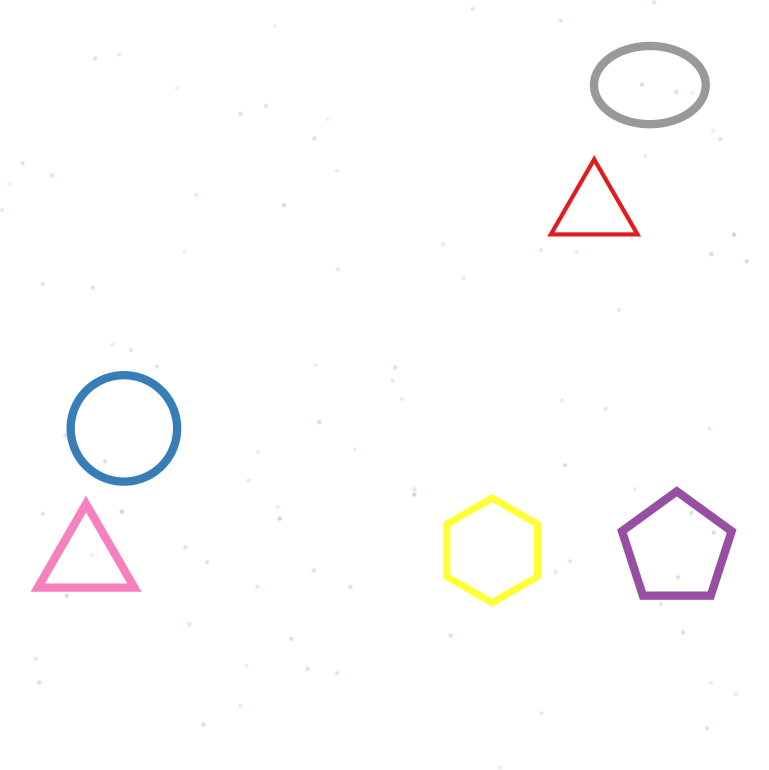[{"shape": "triangle", "thickness": 1.5, "radius": 0.32, "center": [0.772, 0.728]}, {"shape": "circle", "thickness": 3, "radius": 0.35, "center": [0.161, 0.444]}, {"shape": "pentagon", "thickness": 3, "radius": 0.37, "center": [0.879, 0.287]}, {"shape": "hexagon", "thickness": 2.5, "radius": 0.34, "center": [0.639, 0.285]}, {"shape": "triangle", "thickness": 3, "radius": 0.36, "center": [0.112, 0.273]}, {"shape": "oval", "thickness": 3, "radius": 0.36, "center": [0.844, 0.89]}]